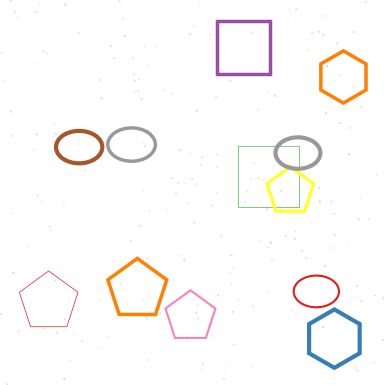[{"shape": "oval", "thickness": 1.5, "radius": 0.29, "center": [0.822, 0.243]}, {"shape": "pentagon", "thickness": 0.5, "radius": 0.4, "center": [0.126, 0.216]}, {"shape": "hexagon", "thickness": 3, "radius": 0.38, "center": [0.869, 0.12]}, {"shape": "square", "thickness": 0.5, "radius": 0.4, "center": [0.698, 0.542]}, {"shape": "square", "thickness": 2.5, "radius": 0.34, "center": [0.632, 0.877]}, {"shape": "hexagon", "thickness": 2.5, "radius": 0.34, "center": [0.892, 0.8]}, {"shape": "pentagon", "thickness": 2.5, "radius": 0.4, "center": [0.357, 0.248]}, {"shape": "pentagon", "thickness": 2.5, "radius": 0.32, "center": [0.754, 0.503]}, {"shape": "oval", "thickness": 3, "radius": 0.3, "center": [0.206, 0.618]}, {"shape": "pentagon", "thickness": 1.5, "radius": 0.34, "center": [0.495, 0.178]}, {"shape": "oval", "thickness": 2.5, "radius": 0.31, "center": [0.342, 0.624]}, {"shape": "oval", "thickness": 3, "radius": 0.29, "center": [0.774, 0.602]}]